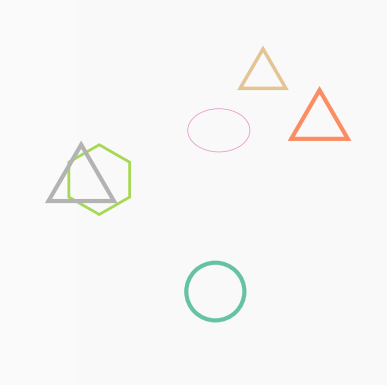[{"shape": "circle", "thickness": 3, "radius": 0.37, "center": [0.556, 0.243]}, {"shape": "triangle", "thickness": 3, "radius": 0.42, "center": [0.825, 0.682]}, {"shape": "oval", "thickness": 0.5, "radius": 0.4, "center": [0.565, 0.661]}, {"shape": "hexagon", "thickness": 2, "radius": 0.45, "center": [0.256, 0.533]}, {"shape": "triangle", "thickness": 2.5, "radius": 0.34, "center": [0.679, 0.805]}, {"shape": "triangle", "thickness": 3, "radius": 0.49, "center": [0.21, 0.527]}]